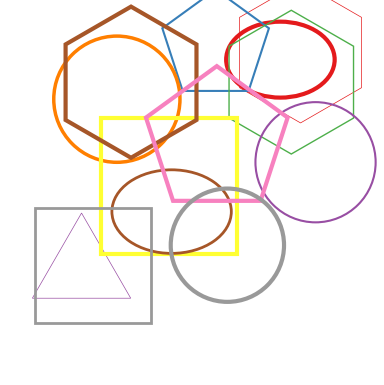[{"shape": "oval", "thickness": 3, "radius": 0.7, "center": [0.728, 0.845]}, {"shape": "hexagon", "thickness": 0.5, "radius": 0.91, "center": [0.781, 0.864]}, {"shape": "pentagon", "thickness": 1.5, "radius": 0.73, "center": [0.56, 0.882]}, {"shape": "hexagon", "thickness": 1, "radius": 0.93, "center": [0.757, 0.787]}, {"shape": "triangle", "thickness": 0.5, "radius": 0.74, "center": [0.212, 0.299]}, {"shape": "circle", "thickness": 1.5, "radius": 0.78, "center": [0.82, 0.579]}, {"shape": "circle", "thickness": 2.5, "radius": 0.82, "center": [0.304, 0.742]}, {"shape": "square", "thickness": 3, "radius": 0.89, "center": [0.439, 0.517]}, {"shape": "hexagon", "thickness": 3, "radius": 0.98, "center": [0.34, 0.786]}, {"shape": "oval", "thickness": 2, "radius": 0.78, "center": [0.446, 0.45]}, {"shape": "pentagon", "thickness": 3, "radius": 0.97, "center": [0.563, 0.635]}, {"shape": "circle", "thickness": 3, "radius": 0.74, "center": [0.591, 0.363]}, {"shape": "square", "thickness": 2, "radius": 0.75, "center": [0.242, 0.31]}]